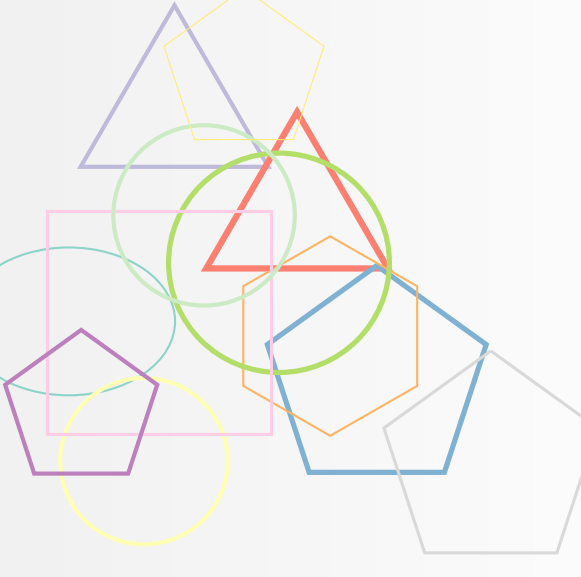[{"shape": "oval", "thickness": 1, "radius": 0.91, "center": [0.118, 0.443]}, {"shape": "circle", "thickness": 2, "radius": 0.72, "center": [0.248, 0.201]}, {"shape": "triangle", "thickness": 2, "radius": 0.93, "center": [0.3, 0.803]}, {"shape": "triangle", "thickness": 3, "radius": 0.9, "center": [0.511, 0.625]}, {"shape": "pentagon", "thickness": 2.5, "radius": 0.99, "center": [0.648, 0.341]}, {"shape": "hexagon", "thickness": 1, "radius": 0.86, "center": [0.568, 0.417]}, {"shape": "circle", "thickness": 2.5, "radius": 0.95, "center": [0.48, 0.544]}, {"shape": "square", "thickness": 1.5, "radius": 0.96, "center": [0.274, 0.441]}, {"shape": "pentagon", "thickness": 1.5, "radius": 0.97, "center": [0.844, 0.198]}, {"shape": "pentagon", "thickness": 2, "radius": 0.69, "center": [0.14, 0.29]}, {"shape": "circle", "thickness": 2, "radius": 0.78, "center": [0.351, 0.626]}, {"shape": "pentagon", "thickness": 0.5, "radius": 0.72, "center": [0.42, 0.874]}]